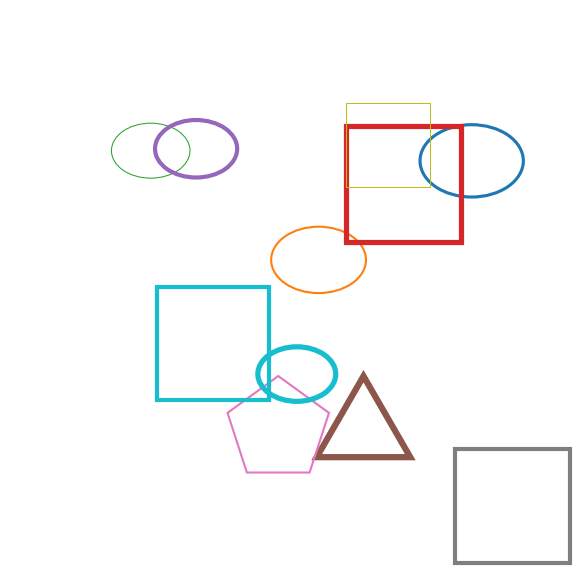[{"shape": "oval", "thickness": 1.5, "radius": 0.45, "center": [0.817, 0.721]}, {"shape": "oval", "thickness": 1, "radius": 0.41, "center": [0.552, 0.549]}, {"shape": "oval", "thickness": 0.5, "radius": 0.34, "center": [0.261, 0.738]}, {"shape": "square", "thickness": 2.5, "radius": 0.5, "center": [0.698, 0.68]}, {"shape": "oval", "thickness": 2, "radius": 0.36, "center": [0.34, 0.742]}, {"shape": "triangle", "thickness": 3, "radius": 0.47, "center": [0.629, 0.254]}, {"shape": "pentagon", "thickness": 1, "radius": 0.46, "center": [0.482, 0.256]}, {"shape": "square", "thickness": 2, "radius": 0.49, "center": [0.888, 0.123]}, {"shape": "square", "thickness": 0.5, "radius": 0.36, "center": [0.672, 0.748]}, {"shape": "oval", "thickness": 2.5, "radius": 0.34, "center": [0.514, 0.351]}, {"shape": "square", "thickness": 2, "radius": 0.49, "center": [0.369, 0.404]}]